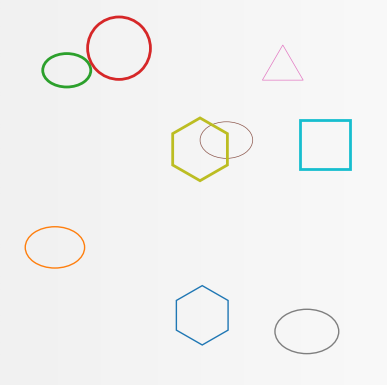[{"shape": "hexagon", "thickness": 1, "radius": 0.39, "center": [0.522, 0.181]}, {"shape": "oval", "thickness": 1, "radius": 0.38, "center": [0.142, 0.357]}, {"shape": "oval", "thickness": 2, "radius": 0.31, "center": [0.172, 0.817]}, {"shape": "circle", "thickness": 2, "radius": 0.41, "center": [0.307, 0.875]}, {"shape": "oval", "thickness": 0.5, "radius": 0.34, "center": [0.584, 0.636]}, {"shape": "triangle", "thickness": 0.5, "radius": 0.3, "center": [0.73, 0.822]}, {"shape": "oval", "thickness": 1, "radius": 0.41, "center": [0.792, 0.139]}, {"shape": "hexagon", "thickness": 2, "radius": 0.41, "center": [0.516, 0.612]}, {"shape": "square", "thickness": 2, "radius": 0.32, "center": [0.838, 0.625]}]